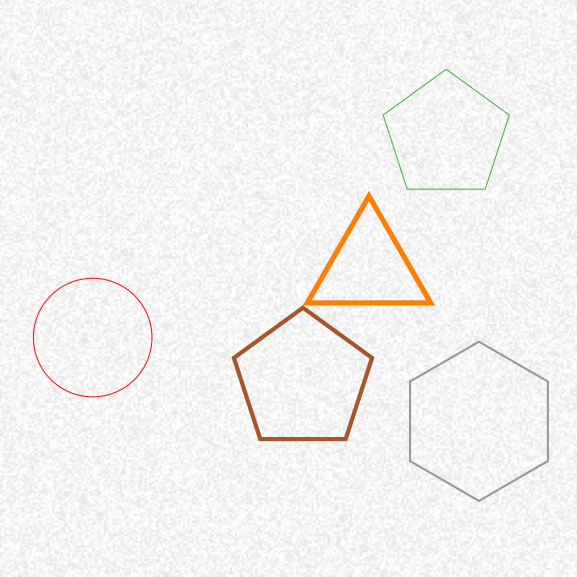[{"shape": "circle", "thickness": 0.5, "radius": 0.51, "center": [0.16, 0.415]}, {"shape": "pentagon", "thickness": 0.5, "radius": 0.57, "center": [0.773, 0.764]}, {"shape": "triangle", "thickness": 2.5, "radius": 0.62, "center": [0.639, 0.536]}, {"shape": "pentagon", "thickness": 2, "radius": 0.63, "center": [0.525, 0.341]}, {"shape": "hexagon", "thickness": 1, "radius": 0.69, "center": [0.829, 0.27]}]